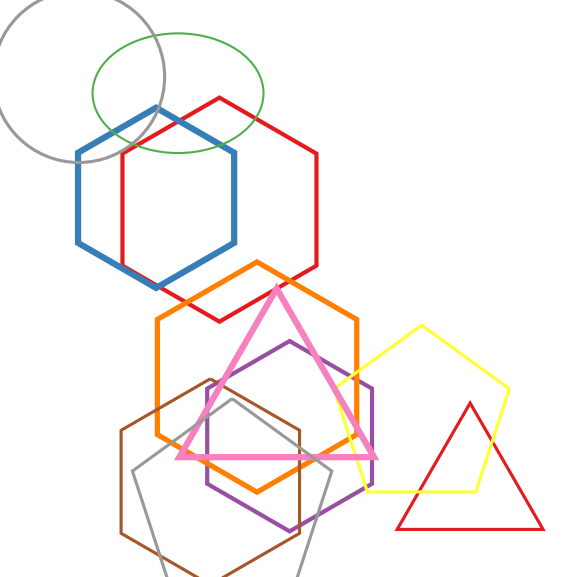[{"shape": "triangle", "thickness": 1.5, "radius": 0.73, "center": [0.814, 0.155]}, {"shape": "hexagon", "thickness": 2, "radius": 0.97, "center": [0.38, 0.636]}, {"shape": "hexagon", "thickness": 3, "radius": 0.78, "center": [0.27, 0.657]}, {"shape": "oval", "thickness": 1, "radius": 0.74, "center": [0.308, 0.838]}, {"shape": "hexagon", "thickness": 2, "radius": 0.82, "center": [0.501, 0.244]}, {"shape": "hexagon", "thickness": 2.5, "radius": 1.0, "center": [0.445, 0.346]}, {"shape": "pentagon", "thickness": 1.5, "radius": 0.8, "center": [0.73, 0.276]}, {"shape": "hexagon", "thickness": 1.5, "radius": 0.89, "center": [0.364, 0.165]}, {"shape": "triangle", "thickness": 3, "radius": 0.97, "center": [0.479, 0.305]}, {"shape": "pentagon", "thickness": 1.5, "radius": 0.91, "center": [0.402, 0.127]}, {"shape": "circle", "thickness": 1.5, "radius": 0.74, "center": [0.137, 0.866]}]